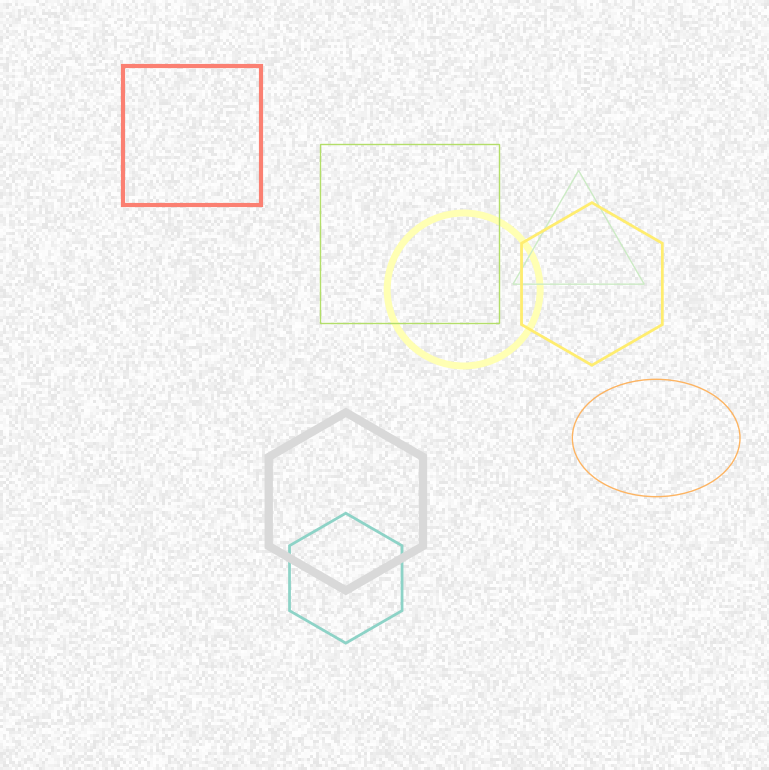[{"shape": "hexagon", "thickness": 1, "radius": 0.42, "center": [0.449, 0.249]}, {"shape": "circle", "thickness": 2.5, "radius": 0.5, "center": [0.602, 0.624]}, {"shape": "square", "thickness": 1.5, "radius": 0.45, "center": [0.249, 0.824]}, {"shape": "oval", "thickness": 0.5, "radius": 0.54, "center": [0.852, 0.431]}, {"shape": "square", "thickness": 0.5, "radius": 0.58, "center": [0.532, 0.697]}, {"shape": "hexagon", "thickness": 3, "radius": 0.58, "center": [0.449, 0.349]}, {"shape": "triangle", "thickness": 0.5, "radius": 0.49, "center": [0.751, 0.68]}, {"shape": "hexagon", "thickness": 1, "radius": 0.53, "center": [0.769, 0.631]}]